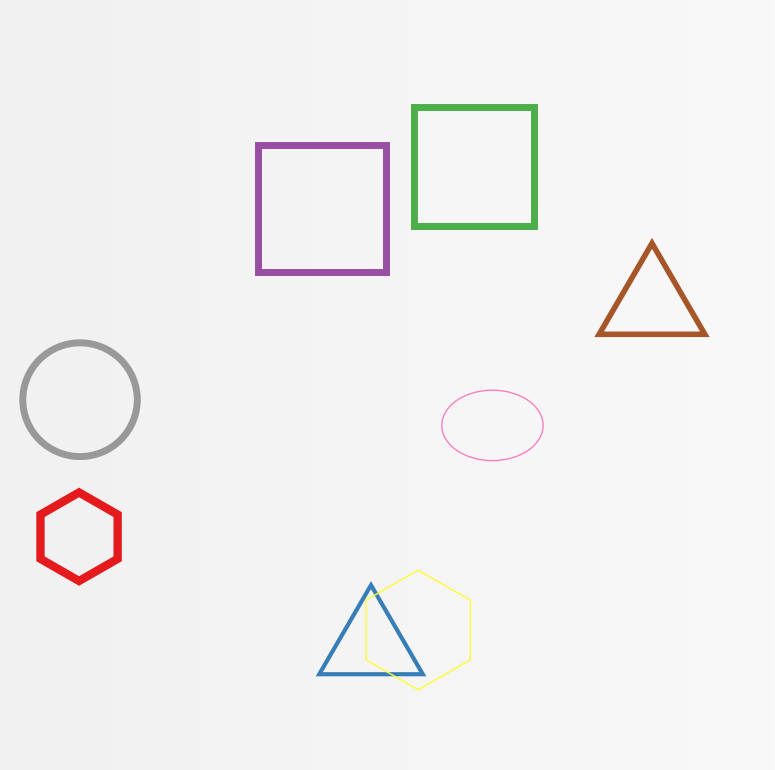[{"shape": "hexagon", "thickness": 3, "radius": 0.29, "center": [0.102, 0.303]}, {"shape": "triangle", "thickness": 1.5, "radius": 0.39, "center": [0.479, 0.163]}, {"shape": "square", "thickness": 2.5, "radius": 0.39, "center": [0.612, 0.784]}, {"shape": "square", "thickness": 2.5, "radius": 0.41, "center": [0.415, 0.729]}, {"shape": "hexagon", "thickness": 0.5, "radius": 0.39, "center": [0.54, 0.182]}, {"shape": "triangle", "thickness": 2, "radius": 0.39, "center": [0.841, 0.605]}, {"shape": "oval", "thickness": 0.5, "radius": 0.33, "center": [0.635, 0.448]}, {"shape": "circle", "thickness": 2.5, "radius": 0.37, "center": [0.103, 0.481]}]